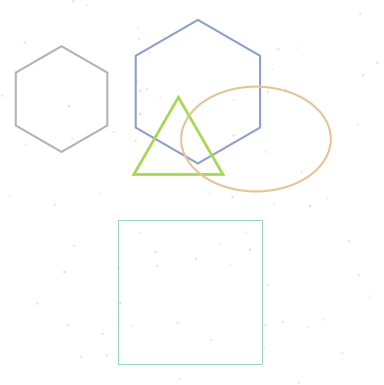[{"shape": "square", "thickness": 0.5, "radius": 0.93, "center": [0.494, 0.242]}, {"shape": "hexagon", "thickness": 1.5, "radius": 0.93, "center": [0.514, 0.762]}, {"shape": "triangle", "thickness": 2, "radius": 0.67, "center": [0.463, 0.614]}, {"shape": "oval", "thickness": 1.5, "radius": 0.97, "center": [0.665, 0.639]}, {"shape": "hexagon", "thickness": 1.5, "radius": 0.69, "center": [0.16, 0.743]}]